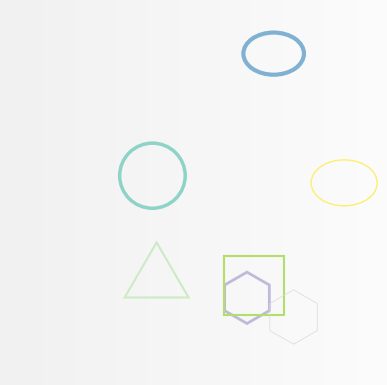[{"shape": "circle", "thickness": 2.5, "radius": 0.42, "center": [0.393, 0.544]}, {"shape": "hexagon", "thickness": 2, "radius": 0.33, "center": [0.637, 0.226]}, {"shape": "oval", "thickness": 3, "radius": 0.39, "center": [0.706, 0.861]}, {"shape": "square", "thickness": 1.5, "radius": 0.38, "center": [0.655, 0.259]}, {"shape": "hexagon", "thickness": 0.5, "radius": 0.35, "center": [0.758, 0.177]}, {"shape": "triangle", "thickness": 1.5, "radius": 0.48, "center": [0.404, 0.275]}, {"shape": "oval", "thickness": 1, "radius": 0.43, "center": [0.888, 0.525]}]